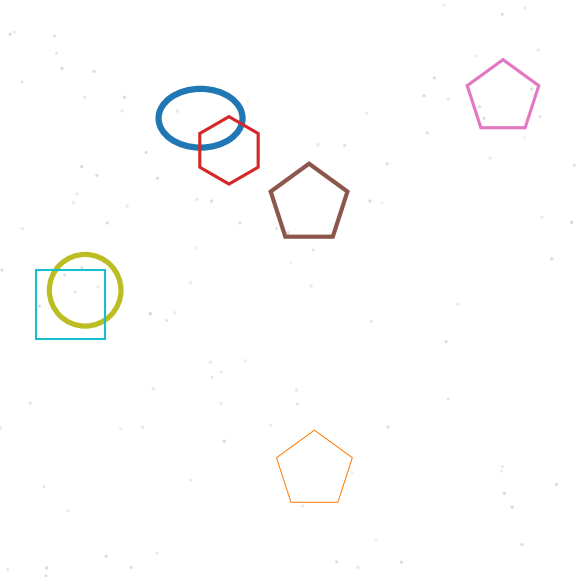[{"shape": "oval", "thickness": 3, "radius": 0.36, "center": [0.347, 0.794]}, {"shape": "pentagon", "thickness": 0.5, "radius": 0.35, "center": [0.544, 0.185]}, {"shape": "hexagon", "thickness": 1.5, "radius": 0.29, "center": [0.396, 0.739]}, {"shape": "pentagon", "thickness": 2, "radius": 0.35, "center": [0.535, 0.646]}, {"shape": "pentagon", "thickness": 1.5, "radius": 0.33, "center": [0.871, 0.831]}, {"shape": "circle", "thickness": 2.5, "radius": 0.31, "center": [0.147, 0.497]}, {"shape": "square", "thickness": 1, "radius": 0.3, "center": [0.122, 0.472]}]